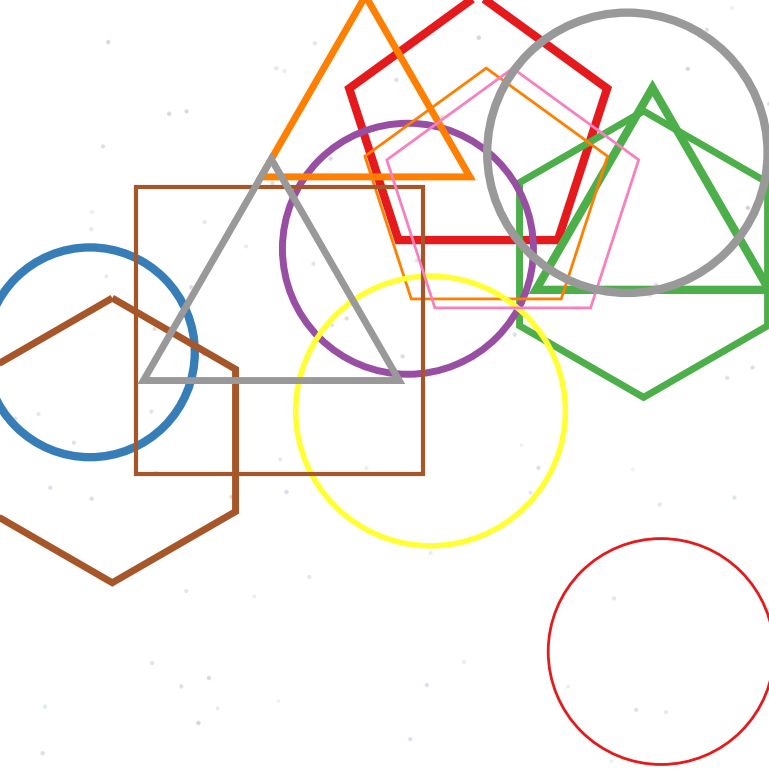[{"shape": "pentagon", "thickness": 3, "radius": 0.88, "center": [0.621, 0.831]}, {"shape": "circle", "thickness": 1, "radius": 0.73, "center": [0.859, 0.154]}, {"shape": "circle", "thickness": 3, "radius": 0.68, "center": [0.117, 0.542]}, {"shape": "hexagon", "thickness": 2.5, "radius": 0.93, "center": [0.836, 0.67]}, {"shape": "triangle", "thickness": 3, "radius": 0.87, "center": [0.847, 0.711]}, {"shape": "circle", "thickness": 2.5, "radius": 0.81, "center": [0.53, 0.677]}, {"shape": "pentagon", "thickness": 1, "radius": 0.83, "center": [0.631, 0.746]}, {"shape": "triangle", "thickness": 2.5, "radius": 0.78, "center": [0.475, 0.849]}, {"shape": "circle", "thickness": 2, "radius": 0.88, "center": [0.559, 0.466]}, {"shape": "square", "thickness": 1.5, "radius": 0.93, "center": [0.363, 0.571]}, {"shape": "hexagon", "thickness": 2.5, "radius": 0.92, "center": [0.146, 0.428]}, {"shape": "pentagon", "thickness": 1, "radius": 0.86, "center": [0.666, 0.739]}, {"shape": "triangle", "thickness": 2.5, "radius": 0.96, "center": [0.352, 0.602]}, {"shape": "circle", "thickness": 3, "radius": 0.91, "center": [0.815, 0.802]}]